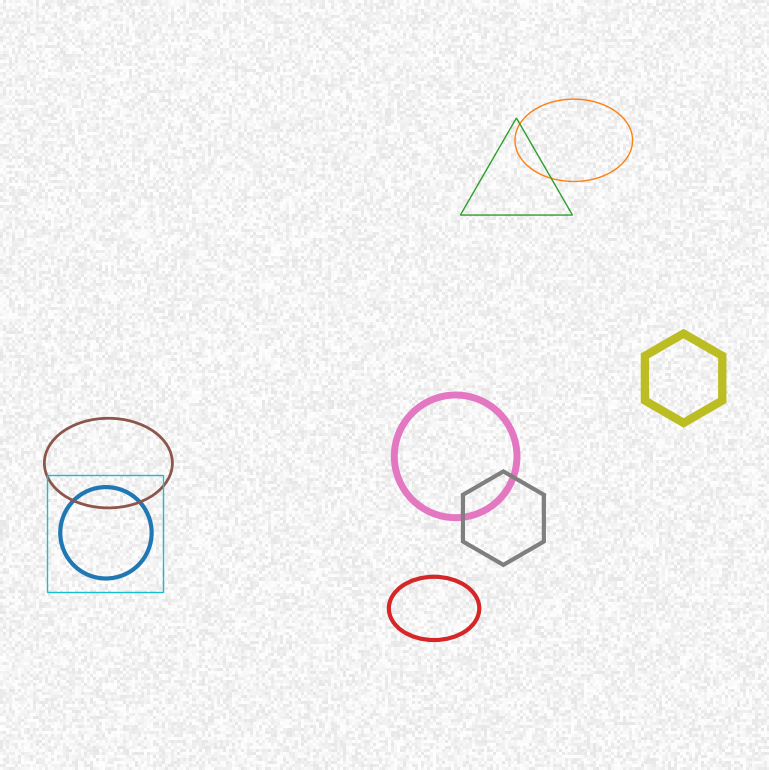[{"shape": "circle", "thickness": 1.5, "radius": 0.3, "center": [0.138, 0.308]}, {"shape": "oval", "thickness": 0.5, "radius": 0.38, "center": [0.745, 0.818]}, {"shape": "triangle", "thickness": 0.5, "radius": 0.42, "center": [0.671, 0.763]}, {"shape": "oval", "thickness": 1.5, "radius": 0.29, "center": [0.564, 0.21]}, {"shape": "oval", "thickness": 1, "radius": 0.42, "center": [0.141, 0.399]}, {"shape": "circle", "thickness": 2.5, "radius": 0.4, "center": [0.592, 0.407]}, {"shape": "hexagon", "thickness": 1.5, "radius": 0.3, "center": [0.654, 0.327]}, {"shape": "hexagon", "thickness": 3, "radius": 0.29, "center": [0.888, 0.509]}, {"shape": "square", "thickness": 0.5, "radius": 0.38, "center": [0.137, 0.307]}]